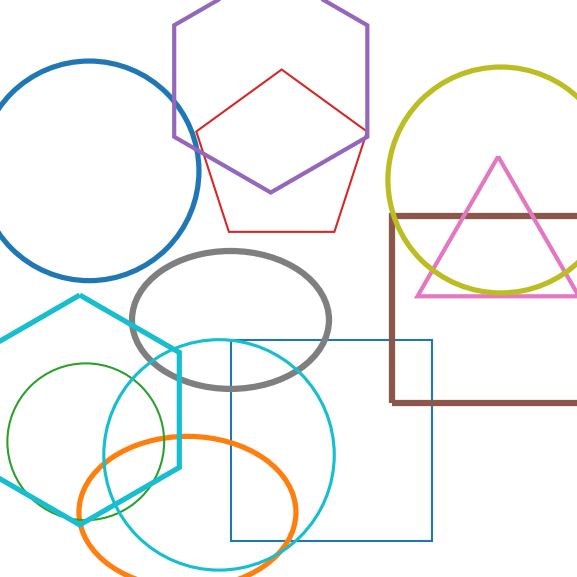[{"shape": "square", "thickness": 1, "radius": 0.87, "center": [0.574, 0.237]}, {"shape": "circle", "thickness": 2.5, "radius": 0.95, "center": [0.154, 0.703]}, {"shape": "oval", "thickness": 2.5, "radius": 0.94, "center": [0.325, 0.112]}, {"shape": "circle", "thickness": 1, "radius": 0.68, "center": [0.149, 0.234]}, {"shape": "pentagon", "thickness": 1, "radius": 0.78, "center": [0.488, 0.723]}, {"shape": "hexagon", "thickness": 2, "radius": 0.97, "center": [0.469, 0.859]}, {"shape": "square", "thickness": 3, "radius": 0.81, "center": [0.841, 0.463]}, {"shape": "triangle", "thickness": 2, "radius": 0.81, "center": [0.863, 0.567]}, {"shape": "oval", "thickness": 3, "radius": 0.85, "center": [0.399, 0.445]}, {"shape": "circle", "thickness": 2.5, "radius": 0.98, "center": [0.867, 0.687]}, {"shape": "hexagon", "thickness": 2.5, "radius": 1.0, "center": [0.138, 0.289]}, {"shape": "circle", "thickness": 1.5, "radius": 1.0, "center": [0.379, 0.211]}]